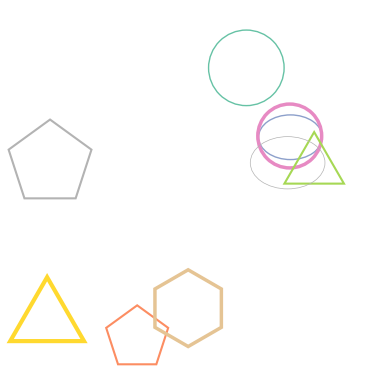[{"shape": "circle", "thickness": 1, "radius": 0.49, "center": [0.64, 0.824]}, {"shape": "pentagon", "thickness": 1.5, "radius": 0.42, "center": [0.356, 0.122]}, {"shape": "oval", "thickness": 1, "radius": 0.41, "center": [0.754, 0.644]}, {"shape": "circle", "thickness": 2.5, "radius": 0.41, "center": [0.753, 0.647]}, {"shape": "triangle", "thickness": 1.5, "radius": 0.45, "center": [0.816, 0.568]}, {"shape": "triangle", "thickness": 3, "radius": 0.55, "center": [0.122, 0.169]}, {"shape": "hexagon", "thickness": 2.5, "radius": 0.5, "center": [0.489, 0.2]}, {"shape": "pentagon", "thickness": 1.5, "radius": 0.57, "center": [0.13, 0.576]}, {"shape": "oval", "thickness": 0.5, "radius": 0.48, "center": [0.747, 0.577]}]